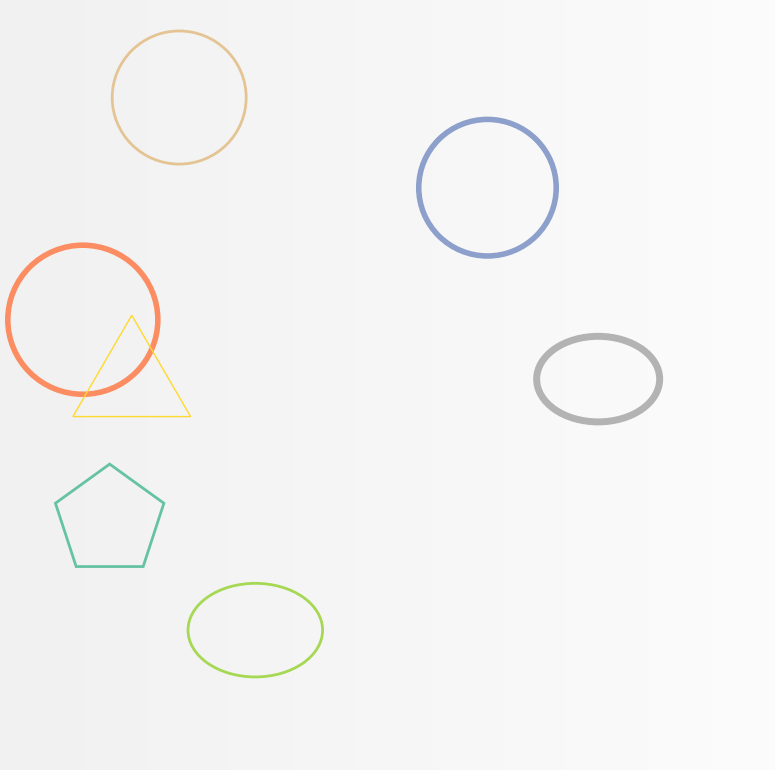[{"shape": "pentagon", "thickness": 1, "radius": 0.37, "center": [0.142, 0.324]}, {"shape": "circle", "thickness": 2, "radius": 0.48, "center": [0.107, 0.585]}, {"shape": "circle", "thickness": 2, "radius": 0.44, "center": [0.629, 0.756]}, {"shape": "oval", "thickness": 1, "radius": 0.43, "center": [0.329, 0.182]}, {"shape": "triangle", "thickness": 0.5, "radius": 0.44, "center": [0.17, 0.503]}, {"shape": "circle", "thickness": 1, "radius": 0.43, "center": [0.231, 0.873]}, {"shape": "oval", "thickness": 2.5, "radius": 0.4, "center": [0.772, 0.508]}]